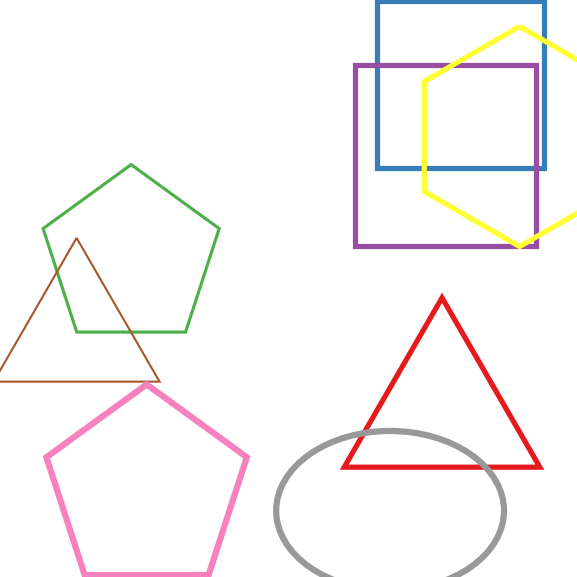[{"shape": "triangle", "thickness": 2.5, "radius": 0.98, "center": [0.765, 0.288]}, {"shape": "square", "thickness": 2.5, "radius": 0.72, "center": [0.797, 0.853]}, {"shape": "pentagon", "thickness": 1.5, "radius": 0.8, "center": [0.227, 0.554]}, {"shape": "square", "thickness": 2.5, "radius": 0.78, "center": [0.772, 0.729]}, {"shape": "hexagon", "thickness": 2.5, "radius": 0.95, "center": [0.9, 0.763]}, {"shape": "triangle", "thickness": 1, "radius": 0.83, "center": [0.133, 0.421]}, {"shape": "pentagon", "thickness": 3, "radius": 0.91, "center": [0.254, 0.151]}, {"shape": "oval", "thickness": 3, "radius": 0.99, "center": [0.676, 0.115]}]